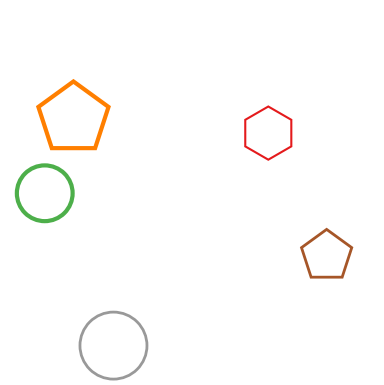[{"shape": "hexagon", "thickness": 1.5, "radius": 0.35, "center": [0.697, 0.654]}, {"shape": "circle", "thickness": 3, "radius": 0.36, "center": [0.116, 0.498]}, {"shape": "pentagon", "thickness": 3, "radius": 0.48, "center": [0.191, 0.693]}, {"shape": "pentagon", "thickness": 2, "radius": 0.34, "center": [0.848, 0.336]}, {"shape": "circle", "thickness": 2, "radius": 0.44, "center": [0.295, 0.102]}]